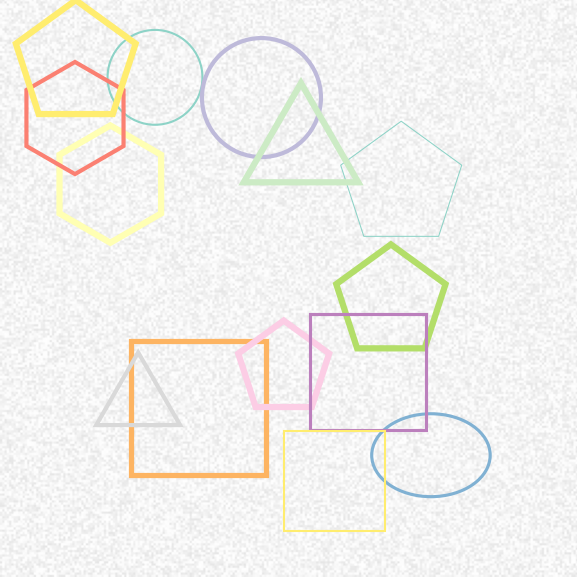[{"shape": "circle", "thickness": 1, "radius": 0.41, "center": [0.268, 0.865]}, {"shape": "pentagon", "thickness": 0.5, "radius": 0.55, "center": [0.695, 0.679]}, {"shape": "hexagon", "thickness": 3, "radius": 0.51, "center": [0.191, 0.68]}, {"shape": "circle", "thickness": 2, "radius": 0.52, "center": [0.453, 0.83]}, {"shape": "hexagon", "thickness": 2, "radius": 0.49, "center": [0.13, 0.795]}, {"shape": "oval", "thickness": 1.5, "radius": 0.51, "center": [0.746, 0.211]}, {"shape": "square", "thickness": 2.5, "radius": 0.58, "center": [0.344, 0.293]}, {"shape": "pentagon", "thickness": 3, "radius": 0.5, "center": [0.677, 0.476]}, {"shape": "pentagon", "thickness": 3, "radius": 0.41, "center": [0.491, 0.361]}, {"shape": "triangle", "thickness": 2, "radius": 0.42, "center": [0.239, 0.305]}, {"shape": "square", "thickness": 1.5, "radius": 0.51, "center": [0.637, 0.355]}, {"shape": "triangle", "thickness": 3, "radius": 0.57, "center": [0.521, 0.741]}, {"shape": "pentagon", "thickness": 3, "radius": 0.55, "center": [0.131, 0.89]}, {"shape": "square", "thickness": 1, "radius": 0.44, "center": [0.579, 0.167]}]